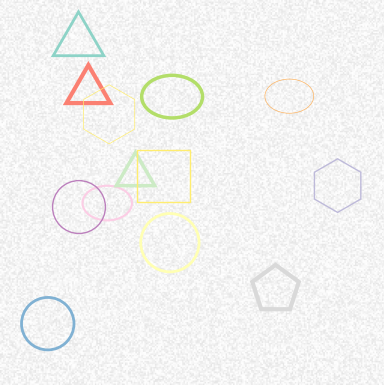[{"shape": "triangle", "thickness": 2, "radius": 0.38, "center": [0.204, 0.893]}, {"shape": "circle", "thickness": 2, "radius": 0.38, "center": [0.441, 0.37]}, {"shape": "hexagon", "thickness": 1, "radius": 0.35, "center": [0.877, 0.518]}, {"shape": "triangle", "thickness": 3, "radius": 0.33, "center": [0.23, 0.765]}, {"shape": "circle", "thickness": 2, "radius": 0.34, "center": [0.124, 0.159]}, {"shape": "oval", "thickness": 0.5, "radius": 0.32, "center": [0.751, 0.75]}, {"shape": "oval", "thickness": 2.5, "radius": 0.4, "center": [0.447, 0.749]}, {"shape": "oval", "thickness": 1.5, "radius": 0.32, "center": [0.279, 0.473]}, {"shape": "pentagon", "thickness": 3, "radius": 0.32, "center": [0.716, 0.248]}, {"shape": "circle", "thickness": 1, "radius": 0.34, "center": [0.205, 0.462]}, {"shape": "triangle", "thickness": 2.5, "radius": 0.29, "center": [0.352, 0.547]}, {"shape": "square", "thickness": 1, "radius": 0.34, "center": [0.425, 0.543]}, {"shape": "hexagon", "thickness": 0.5, "radius": 0.38, "center": [0.283, 0.703]}]